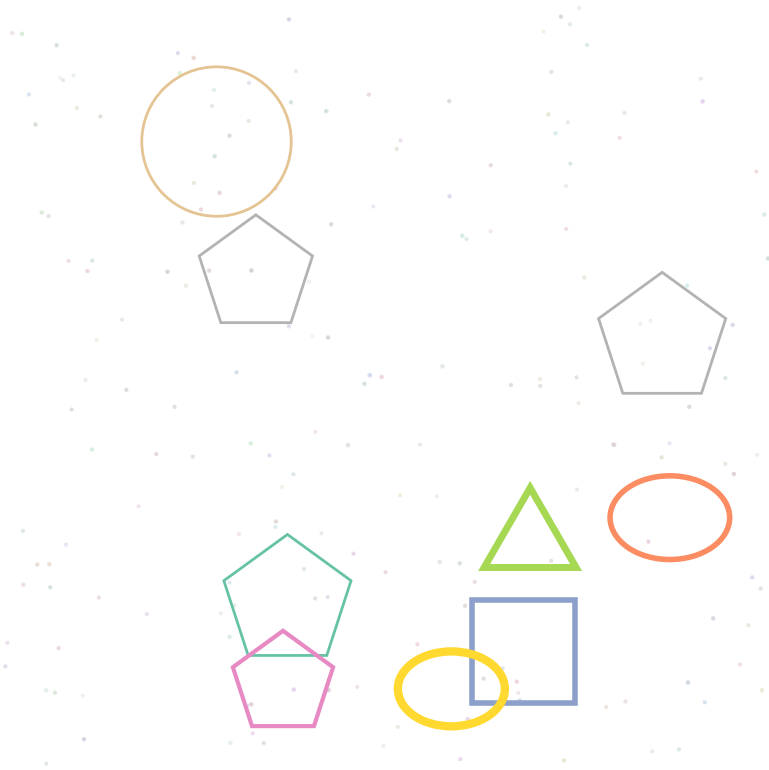[{"shape": "pentagon", "thickness": 1, "radius": 0.43, "center": [0.373, 0.219]}, {"shape": "oval", "thickness": 2, "radius": 0.39, "center": [0.87, 0.328]}, {"shape": "square", "thickness": 2, "radius": 0.33, "center": [0.68, 0.153]}, {"shape": "pentagon", "thickness": 1.5, "radius": 0.34, "center": [0.368, 0.112]}, {"shape": "triangle", "thickness": 2.5, "radius": 0.34, "center": [0.688, 0.297]}, {"shape": "oval", "thickness": 3, "radius": 0.35, "center": [0.586, 0.105]}, {"shape": "circle", "thickness": 1, "radius": 0.49, "center": [0.281, 0.816]}, {"shape": "pentagon", "thickness": 1, "radius": 0.43, "center": [0.86, 0.559]}, {"shape": "pentagon", "thickness": 1, "radius": 0.39, "center": [0.332, 0.644]}]